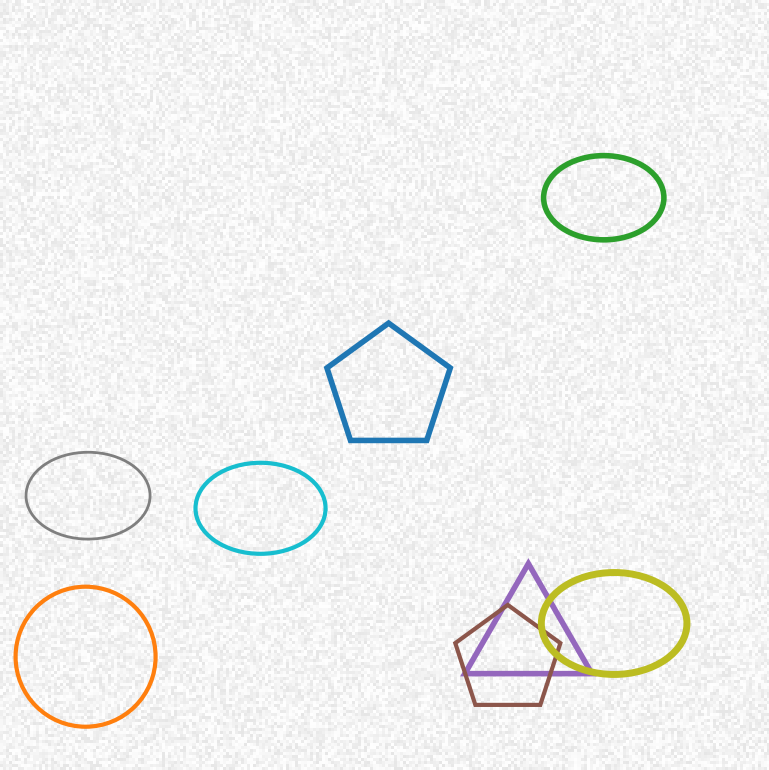[{"shape": "pentagon", "thickness": 2, "radius": 0.42, "center": [0.505, 0.496]}, {"shape": "circle", "thickness": 1.5, "radius": 0.45, "center": [0.111, 0.147]}, {"shape": "oval", "thickness": 2, "radius": 0.39, "center": [0.784, 0.743]}, {"shape": "triangle", "thickness": 2, "radius": 0.48, "center": [0.686, 0.173]}, {"shape": "pentagon", "thickness": 1.5, "radius": 0.36, "center": [0.66, 0.143]}, {"shape": "oval", "thickness": 1, "radius": 0.4, "center": [0.114, 0.356]}, {"shape": "oval", "thickness": 2.5, "radius": 0.47, "center": [0.798, 0.19]}, {"shape": "oval", "thickness": 1.5, "radius": 0.42, "center": [0.338, 0.34]}]